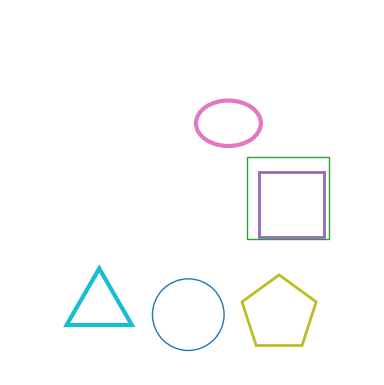[{"shape": "circle", "thickness": 1, "radius": 0.47, "center": [0.489, 0.183]}, {"shape": "square", "thickness": 1, "radius": 0.53, "center": [0.748, 0.486]}, {"shape": "square", "thickness": 2, "radius": 0.42, "center": [0.758, 0.468]}, {"shape": "oval", "thickness": 3, "radius": 0.42, "center": [0.593, 0.68]}, {"shape": "pentagon", "thickness": 2, "radius": 0.51, "center": [0.725, 0.185]}, {"shape": "triangle", "thickness": 3, "radius": 0.49, "center": [0.258, 0.205]}]